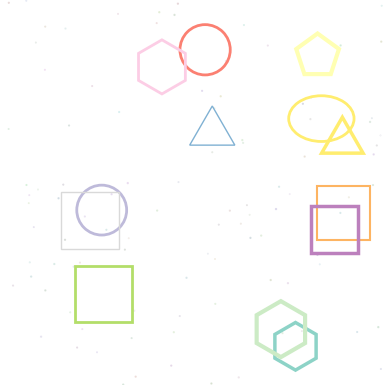[{"shape": "hexagon", "thickness": 2.5, "radius": 0.31, "center": [0.768, 0.1]}, {"shape": "pentagon", "thickness": 3, "radius": 0.29, "center": [0.825, 0.855]}, {"shape": "circle", "thickness": 2, "radius": 0.32, "center": [0.264, 0.454]}, {"shape": "circle", "thickness": 2, "radius": 0.33, "center": [0.533, 0.871]}, {"shape": "triangle", "thickness": 1, "radius": 0.34, "center": [0.551, 0.657]}, {"shape": "square", "thickness": 1.5, "radius": 0.35, "center": [0.893, 0.447]}, {"shape": "square", "thickness": 2, "radius": 0.37, "center": [0.269, 0.236]}, {"shape": "hexagon", "thickness": 2, "radius": 0.35, "center": [0.421, 0.826]}, {"shape": "square", "thickness": 1, "radius": 0.37, "center": [0.234, 0.428]}, {"shape": "square", "thickness": 2.5, "radius": 0.31, "center": [0.869, 0.404]}, {"shape": "hexagon", "thickness": 3, "radius": 0.36, "center": [0.73, 0.145]}, {"shape": "oval", "thickness": 2, "radius": 0.42, "center": [0.835, 0.692]}, {"shape": "triangle", "thickness": 2.5, "radius": 0.31, "center": [0.889, 0.633]}]